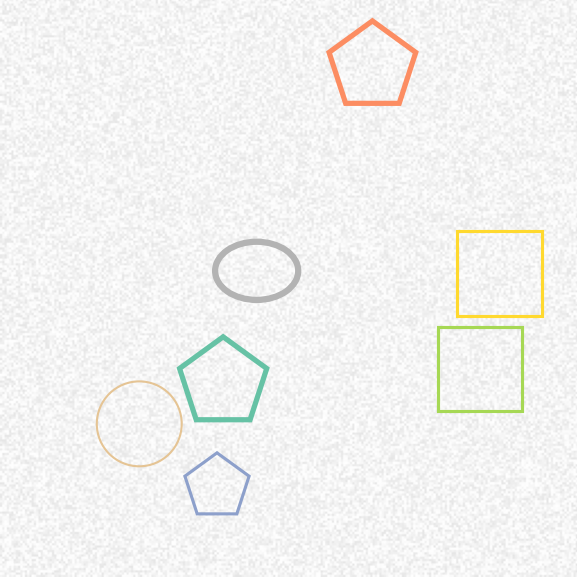[{"shape": "pentagon", "thickness": 2.5, "radius": 0.4, "center": [0.386, 0.337]}, {"shape": "pentagon", "thickness": 2.5, "radius": 0.39, "center": [0.645, 0.884]}, {"shape": "pentagon", "thickness": 1.5, "radius": 0.29, "center": [0.376, 0.157]}, {"shape": "square", "thickness": 1.5, "radius": 0.36, "center": [0.831, 0.36]}, {"shape": "square", "thickness": 1.5, "radius": 0.37, "center": [0.865, 0.525]}, {"shape": "circle", "thickness": 1, "radius": 0.37, "center": [0.241, 0.265]}, {"shape": "oval", "thickness": 3, "radius": 0.36, "center": [0.444, 0.53]}]